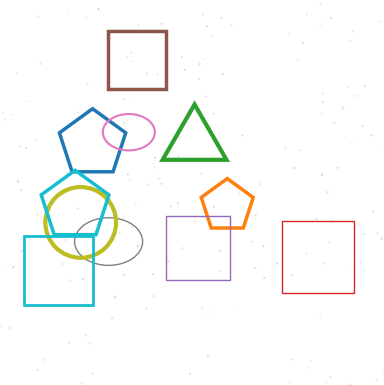[{"shape": "pentagon", "thickness": 2.5, "radius": 0.45, "center": [0.24, 0.627]}, {"shape": "pentagon", "thickness": 2.5, "radius": 0.35, "center": [0.59, 0.465]}, {"shape": "triangle", "thickness": 3, "radius": 0.48, "center": [0.505, 0.633]}, {"shape": "square", "thickness": 1, "radius": 0.46, "center": [0.826, 0.333]}, {"shape": "square", "thickness": 1, "radius": 0.42, "center": [0.516, 0.357]}, {"shape": "square", "thickness": 2.5, "radius": 0.38, "center": [0.355, 0.844]}, {"shape": "oval", "thickness": 1.5, "radius": 0.34, "center": [0.335, 0.657]}, {"shape": "oval", "thickness": 1, "radius": 0.44, "center": [0.282, 0.373]}, {"shape": "circle", "thickness": 3, "radius": 0.46, "center": [0.21, 0.422]}, {"shape": "square", "thickness": 2, "radius": 0.45, "center": [0.152, 0.298]}, {"shape": "pentagon", "thickness": 2.5, "radius": 0.46, "center": [0.195, 0.465]}]